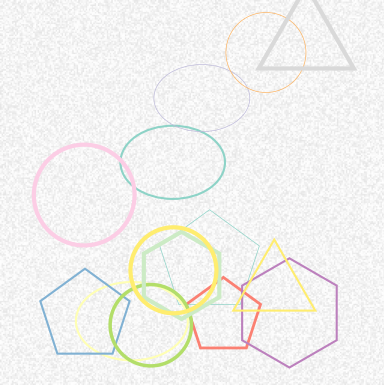[{"shape": "pentagon", "thickness": 0.5, "radius": 0.68, "center": [0.544, 0.319]}, {"shape": "oval", "thickness": 1.5, "radius": 0.68, "center": [0.449, 0.578]}, {"shape": "oval", "thickness": 1.5, "radius": 0.73, "center": [0.343, 0.166]}, {"shape": "oval", "thickness": 0.5, "radius": 0.62, "center": [0.524, 0.745]}, {"shape": "pentagon", "thickness": 2, "radius": 0.51, "center": [0.58, 0.178]}, {"shape": "pentagon", "thickness": 1.5, "radius": 0.61, "center": [0.221, 0.18]}, {"shape": "circle", "thickness": 0.5, "radius": 0.52, "center": [0.691, 0.864]}, {"shape": "circle", "thickness": 2.5, "radius": 0.53, "center": [0.392, 0.155]}, {"shape": "circle", "thickness": 3, "radius": 0.65, "center": [0.219, 0.493]}, {"shape": "triangle", "thickness": 3, "radius": 0.71, "center": [0.796, 0.893]}, {"shape": "hexagon", "thickness": 1.5, "radius": 0.71, "center": [0.752, 0.187]}, {"shape": "hexagon", "thickness": 3, "radius": 0.57, "center": [0.472, 0.285]}, {"shape": "circle", "thickness": 3, "radius": 0.56, "center": [0.45, 0.298]}, {"shape": "triangle", "thickness": 1.5, "radius": 0.61, "center": [0.712, 0.255]}]